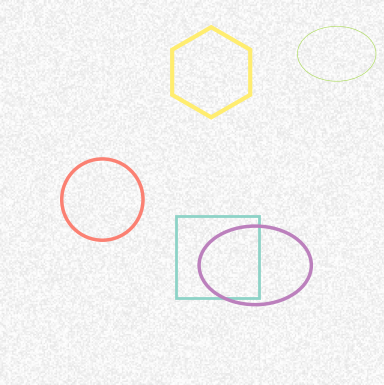[{"shape": "square", "thickness": 2, "radius": 0.54, "center": [0.565, 0.332]}, {"shape": "circle", "thickness": 2.5, "radius": 0.53, "center": [0.266, 0.482]}, {"shape": "oval", "thickness": 0.5, "radius": 0.51, "center": [0.875, 0.86]}, {"shape": "oval", "thickness": 2.5, "radius": 0.73, "center": [0.663, 0.311]}, {"shape": "hexagon", "thickness": 3, "radius": 0.59, "center": [0.549, 0.812]}]